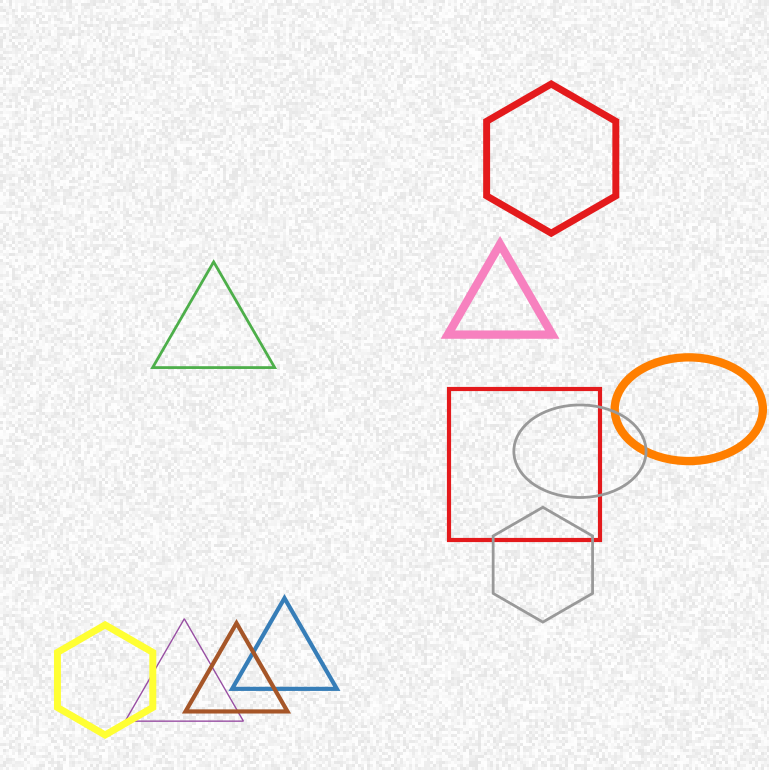[{"shape": "hexagon", "thickness": 2.5, "radius": 0.48, "center": [0.716, 0.794]}, {"shape": "square", "thickness": 1.5, "radius": 0.49, "center": [0.681, 0.397]}, {"shape": "triangle", "thickness": 1.5, "radius": 0.39, "center": [0.369, 0.145]}, {"shape": "triangle", "thickness": 1, "radius": 0.46, "center": [0.277, 0.568]}, {"shape": "triangle", "thickness": 0.5, "radius": 0.44, "center": [0.239, 0.108]}, {"shape": "oval", "thickness": 3, "radius": 0.48, "center": [0.895, 0.469]}, {"shape": "hexagon", "thickness": 2.5, "radius": 0.36, "center": [0.137, 0.117]}, {"shape": "triangle", "thickness": 1.5, "radius": 0.38, "center": [0.307, 0.114]}, {"shape": "triangle", "thickness": 3, "radius": 0.39, "center": [0.649, 0.605]}, {"shape": "oval", "thickness": 1, "radius": 0.43, "center": [0.753, 0.414]}, {"shape": "hexagon", "thickness": 1, "radius": 0.37, "center": [0.705, 0.267]}]